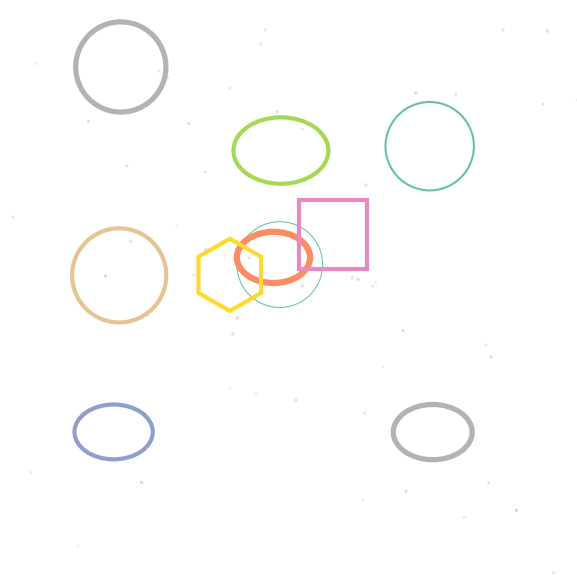[{"shape": "circle", "thickness": 0.5, "radius": 0.37, "center": [0.484, 0.541]}, {"shape": "circle", "thickness": 1, "radius": 0.38, "center": [0.744, 0.746]}, {"shape": "oval", "thickness": 3, "radius": 0.32, "center": [0.474, 0.553]}, {"shape": "oval", "thickness": 2, "radius": 0.34, "center": [0.197, 0.251]}, {"shape": "square", "thickness": 2, "radius": 0.3, "center": [0.577, 0.593]}, {"shape": "oval", "thickness": 2, "radius": 0.41, "center": [0.486, 0.738]}, {"shape": "hexagon", "thickness": 2, "radius": 0.31, "center": [0.398, 0.523]}, {"shape": "circle", "thickness": 2, "radius": 0.41, "center": [0.206, 0.522]}, {"shape": "circle", "thickness": 2.5, "radius": 0.39, "center": [0.209, 0.883]}, {"shape": "oval", "thickness": 2.5, "radius": 0.34, "center": [0.749, 0.251]}]